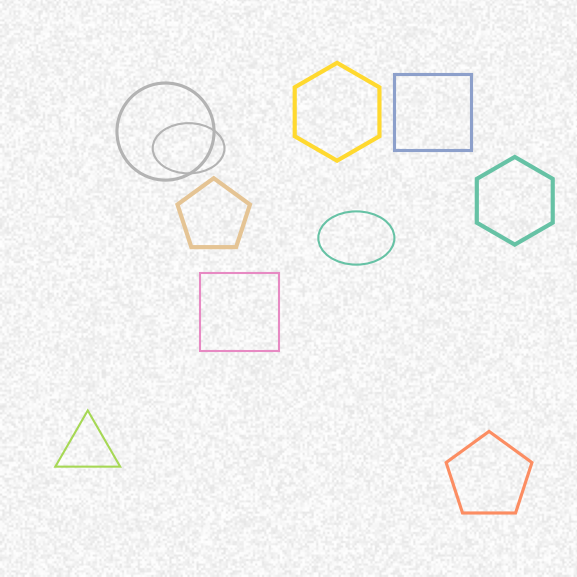[{"shape": "oval", "thickness": 1, "radius": 0.33, "center": [0.617, 0.587]}, {"shape": "hexagon", "thickness": 2, "radius": 0.38, "center": [0.891, 0.651]}, {"shape": "pentagon", "thickness": 1.5, "radius": 0.39, "center": [0.847, 0.174]}, {"shape": "square", "thickness": 1.5, "radius": 0.33, "center": [0.749, 0.805]}, {"shape": "square", "thickness": 1, "radius": 0.34, "center": [0.415, 0.459]}, {"shape": "triangle", "thickness": 1, "radius": 0.32, "center": [0.152, 0.224]}, {"shape": "hexagon", "thickness": 2, "radius": 0.42, "center": [0.584, 0.806]}, {"shape": "pentagon", "thickness": 2, "radius": 0.33, "center": [0.37, 0.625]}, {"shape": "oval", "thickness": 1, "radius": 0.31, "center": [0.327, 0.742]}, {"shape": "circle", "thickness": 1.5, "radius": 0.42, "center": [0.287, 0.771]}]